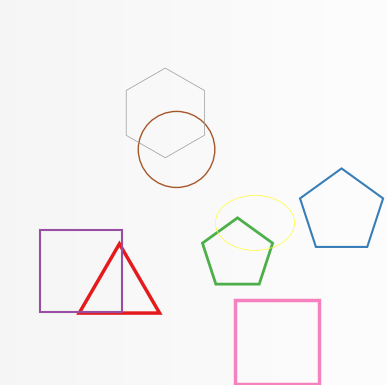[{"shape": "triangle", "thickness": 2.5, "radius": 0.6, "center": [0.308, 0.247]}, {"shape": "pentagon", "thickness": 1.5, "radius": 0.56, "center": [0.881, 0.45]}, {"shape": "pentagon", "thickness": 2, "radius": 0.48, "center": [0.613, 0.339]}, {"shape": "square", "thickness": 1.5, "radius": 0.53, "center": [0.209, 0.296]}, {"shape": "oval", "thickness": 0.5, "radius": 0.51, "center": [0.658, 0.421]}, {"shape": "circle", "thickness": 1, "radius": 0.49, "center": [0.456, 0.612]}, {"shape": "square", "thickness": 2.5, "radius": 0.55, "center": [0.715, 0.112]}, {"shape": "hexagon", "thickness": 0.5, "radius": 0.58, "center": [0.427, 0.707]}]